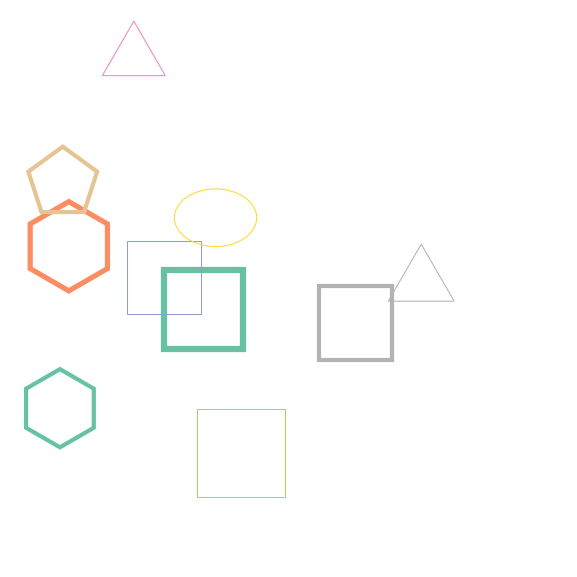[{"shape": "hexagon", "thickness": 2, "radius": 0.34, "center": [0.104, 0.292]}, {"shape": "square", "thickness": 3, "radius": 0.34, "center": [0.353, 0.464]}, {"shape": "hexagon", "thickness": 2.5, "radius": 0.39, "center": [0.119, 0.573]}, {"shape": "square", "thickness": 0.5, "radius": 0.32, "center": [0.284, 0.519]}, {"shape": "triangle", "thickness": 0.5, "radius": 0.31, "center": [0.232, 0.9]}, {"shape": "square", "thickness": 0.5, "radius": 0.38, "center": [0.417, 0.214]}, {"shape": "oval", "thickness": 0.5, "radius": 0.36, "center": [0.373, 0.622]}, {"shape": "pentagon", "thickness": 2, "radius": 0.31, "center": [0.109, 0.683]}, {"shape": "triangle", "thickness": 0.5, "radius": 0.33, "center": [0.729, 0.511]}, {"shape": "square", "thickness": 2, "radius": 0.32, "center": [0.616, 0.44]}]